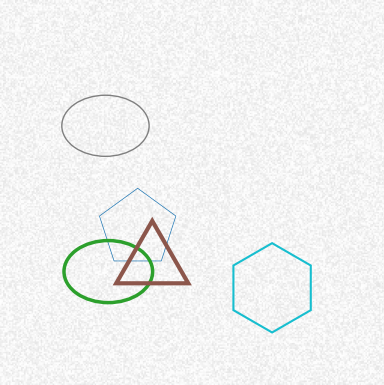[{"shape": "pentagon", "thickness": 0.5, "radius": 0.52, "center": [0.358, 0.407]}, {"shape": "oval", "thickness": 2.5, "radius": 0.58, "center": [0.281, 0.295]}, {"shape": "triangle", "thickness": 3, "radius": 0.54, "center": [0.395, 0.318]}, {"shape": "oval", "thickness": 1, "radius": 0.57, "center": [0.274, 0.673]}, {"shape": "hexagon", "thickness": 1.5, "radius": 0.58, "center": [0.707, 0.252]}]